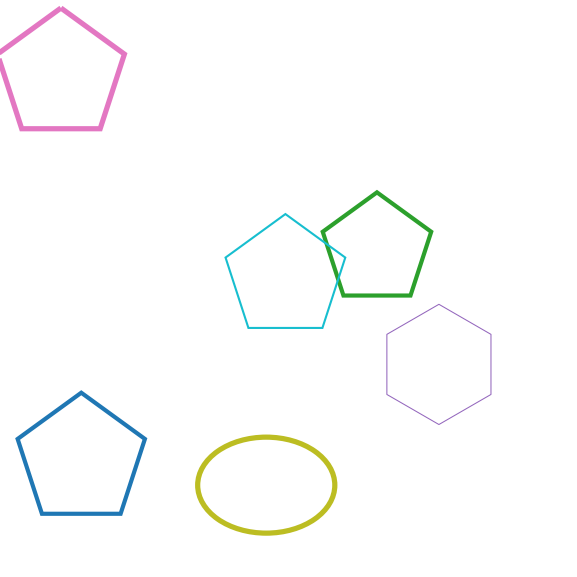[{"shape": "pentagon", "thickness": 2, "radius": 0.58, "center": [0.141, 0.203]}, {"shape": "pentagon", "thickness": 2, "radius": 0.49, "center": [0.653, 0.567]}, {"shape": "hexagon", "thickness": 0.5, "radius": 0.52, "center": [0.76, 0.368]}, {"shape": "pentagon", "thickness": 2.5, "radius": 0.58, "center": [0.106, 0.87]}, {"shape": "oval", "thickness": 2.5, "radius": 0.59, "center": [0.461, 0.159]}, {"shape": "pentagon", "thickness": 1, "radius": 0.55, "center": [0.494, 0.519]}]